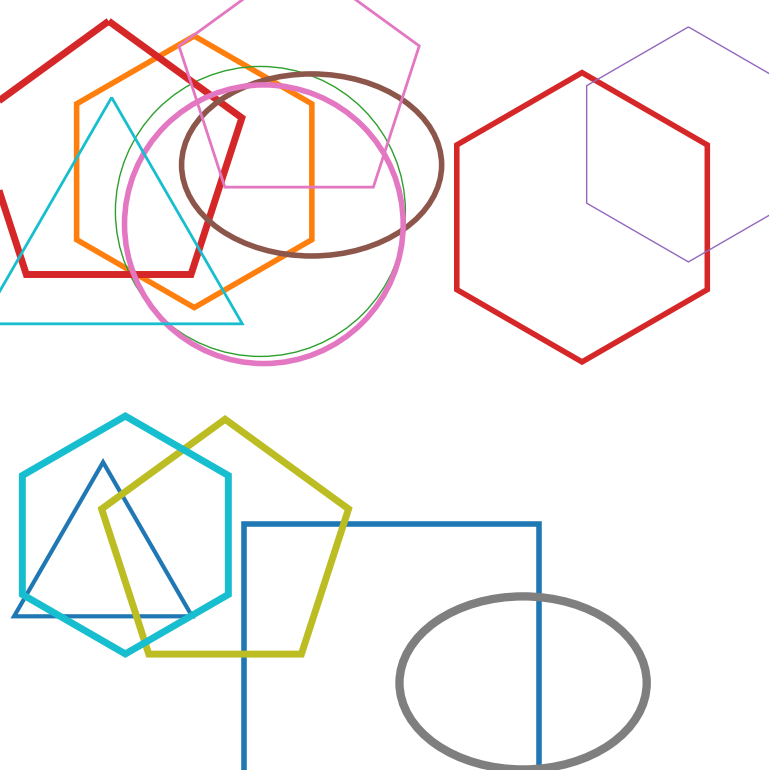[{"shape": "triangle", "thickness": 1.5, "radius": 0.67, "center": [0.134, 0.266]}, {"shape": "square", "thickness": 2, "radius": 0.96, "center": [0.508, 0.128]}, {"shape": "hexagon", "thickness": 2, "radius": 0.88, "center": [0.252, 0.777]}, {"shape": "circle", "thickness": 0.5, "radius": 0.94, "center": [0.338, 0.725]}, {"shape": "pentagon", "thickness": 2.5, "radius": 0.91, "center": [0.141, 0.791]}, {"shape": "hexagon", "thickness": 2, "radius": 0.94, "center": [0.756, 0.718]}, {"shape": "hexagon", "thickness": 0.5, "radius": 0.76, "center": [0.894, 0.812]}, {"shape": "oval", "thickness": 2, "radius": 0.84, "center": [0.405, 0.786]}, {"shape": "circle", "thickness": 2, "radius": 0.9, "center": [0.343, 0.709]}, {"shape": "pentagon", "thickness": 1, "radius": 0.82, "center": [0.388, 0.89]}, {"shape": "oval", "thickness": 3, "radius": 0.8, "center": [0.679, 0.113]}, {"shape": "pentagon", "thickness": 2.5, "radius": 0.84, "center": [0.292, 0.287]}, {"shape": "triangle", "thickness": 1, "radius": 0.98, "center": [0.145, 0.677]}, {"shape": "hexagon", "thickness": 2.5, "radius": 0.77, "center": [0.163, 0.305]}]